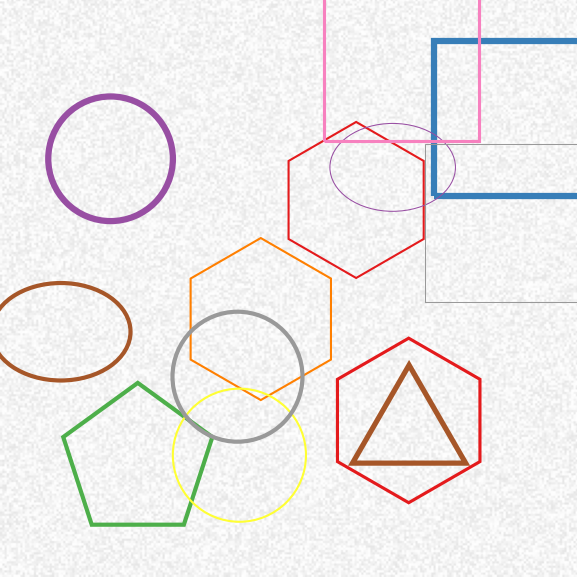[{"shape": "hexagon", "thickness": 1.5, "radius": 0.71, "center": [0.708, 0.271]}, {"shape": "hexagon", "thickness": 1, "radius": 0.68, "center": [0.617, 0.653]}, {"shape": "square", "thickness": 3, "radius": 0.67, "center": [0.886, 0.795]}, {"shape": "pentagon", "thickness": 2, "radius": 0.68, "center": [0.239, 0.2]}, {"shape": "oval", "thickness": 0.5, "radius": 0.54, "center": [0.68, 0.709]}, {"shape": "circle", "thickness": 3, "radius": 0.54, "center": [0.191, 0.724]}, {"shape": "hexagon", "thickness": 1, "radius": 0.7, "center": [0.452, 0.447]}, {"shape": "circle", "thickness": 1, "radius": 0.58, "center": [0.415, 0.211]}, {"shape": "oval", "thickness": 2, "radius": 0.6, "center": [0.105, 0.425]}, {"shape": "triangle", "thickness": 2.5, "radius": 0.57, "center": [0.708, 0.254]}, {"shape": "square", "thickness": 1.5, "radius": 0.67, "center": [0.696, 0.889]}, {"shape": "circle", "thickness": 2, "radius": 0.56, "center": [0.411, 0.347]}, {"shape": "square", "thickness": 0.5, "radius": 0.69, "center": [0.874, 0.613]}]